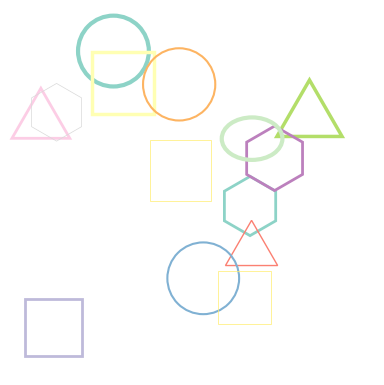[{"shape": "circle", "thickness": 3, "radius": 0.46, "center": [0.295, 0.867]}, {"shape": "hexagon", "thickness": 2, "radius": 0.38, "center": [0.649, 0.465]}, {"shape": "square", "thickness": 2.5, "radius": 0.4, "center": [0.319, 0.784]}, {"shape": "square", "thickness": 2, "radius": 0.37, "center": [0.138, 0.149]}, {"shape": "triangle", "thickness": 1, "radius": 0.39, "center": [0.653, 0.349]}, {"shape": "circle", "thickness": 1.5, "radius": 0.47, "center": [0.528, 0.277]}, {"shape": "circle", "thickness": 1.5, "radius": 0.47, "center": [0.465, 0.781]}, {"shape": "triangle", "thickness": 2.5, "radius": 0.49, "center": [0.804, 0.694]}, {"shape": "triangle", "thickness": 2, "radius": 0.43, "center": [0.106, 0.684]}, {"shape": "hexagon", "thickness": 0.5, "radius": 0.37, "center": [0.147, 0.708]}, {"shape": "hexagon", "thickness": 2, "radius": 0.42, "center": [0.713, 0.589]}, {"shape": "oval", "thickness": 3, "radius": 0.39, "center": [0.655, 0.64]}, {"shape": "square", "thickness": 0.5, "radius": 0.34, "center": [0.635, 0.228]}, {"shape": "square", "thickness": 0.5, "radius": 0.4, "center": [0.469, 0.557]}]